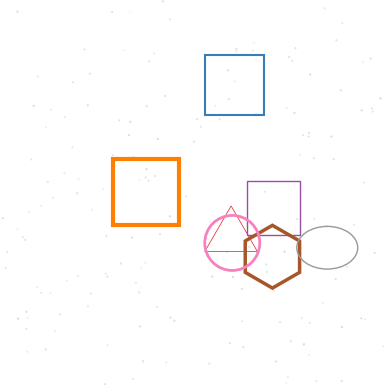[{"shape": "triangle", "thickness": 0.5, "radius": 0.4, "center": [0.6, 0.386]}, {"shape": "square", "thickness": 1.5, "radius": 0.39, "center": [0.609, 0.78]}, {"shape": "square", "thickness": 1, "radius": 0.35, "center": [0.711, 0.46]}, {"shape": "square", "thickness": 3, "radius": 0.43, "center": [0.38, 0.501]}, {"shape": "hexagon", "thickness": 2.5, "radius": 0.41, "center": [0.708, 0.333]}, {"shape": "circle", "thickness": 2, "radius": 0.36, "center": [0.603, 0.369]}, {"shape": "oval", "thickness": 1, "radius": 0.4, "center": [0.85, 0.357]}]